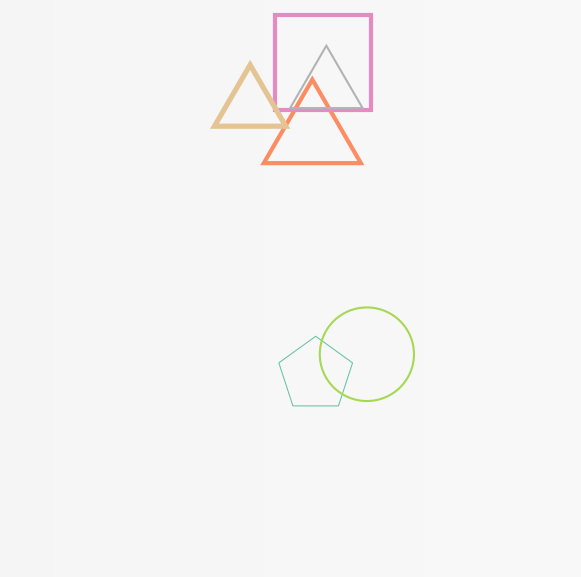[{"shape": "pentagon", "thickness": 0.5, "radius": 0.33, "center": [0.543, 0.35]}, {"shape": "triangle", "thickness": 2, "radius": 0.48, "center": [0.537, 0.765]}, {"shape": "square", "thickness": 2, "radius": 0.41, "center": [0.555, 0.891]}, {"shape": "circle", "thickness": 1, "radius": 0.41, "center": [0.631, 0.386]}, {"shape": "triangle", "thickness": 2.5, "radius": 0.35, "center": [0.43, 0.816]}, {"shape": "triangle", "thickness": 1, "radius": 0.36, "center": [0.561, 0.848]}]